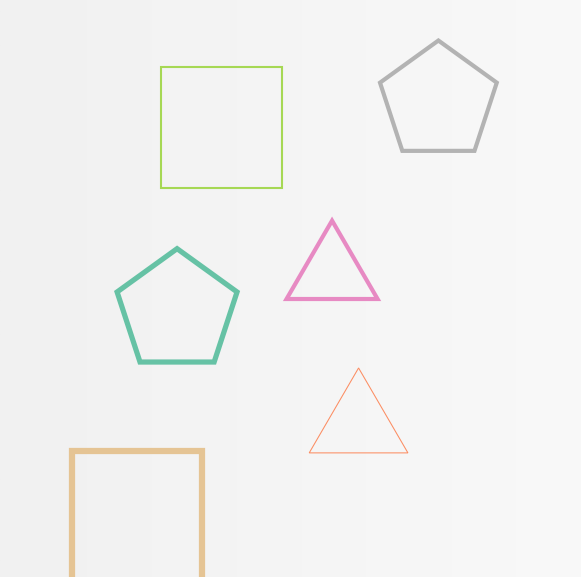[{"shape": "pentagon", "thickness": 2.5, "radius": 0.54, "center": [0.305, 0.46]}, {"shape": "triangle", "thickness": 0.5, "radius": 0.49, "center": [0.617, 0.264]}, {"shape": "triangle", "thickness": 2, "radius": 0.45, "center": [0.571, 0.527]}, {"shape": "square", "thickness": 1, "radius": 0.52, "center": [0.381, 0.779]}, {"shape": "square", "thickness": 3, "radius": 0.56, "center": [0.236, 0.107]}, {"shape": "pentagon", "thickness": 2, "radius": 0.53, "center": [0.754, 0.823]}]